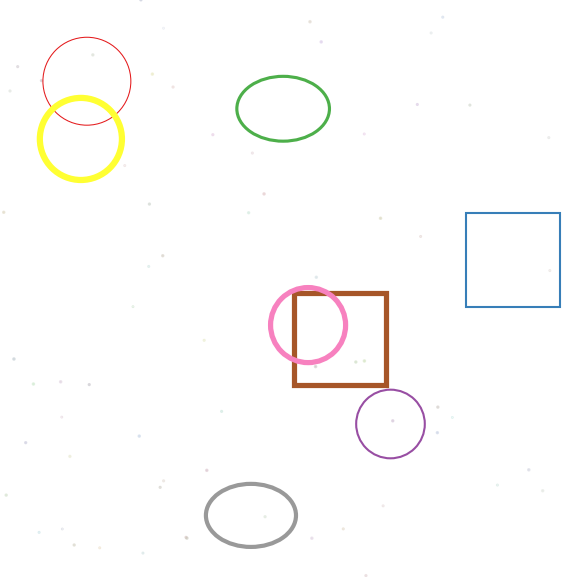[{"shape": "circle", "thickness": 0.5, "radius": 0.38, "center": [0.15, 0.858]}, {"shape": "square", "thickness": 1, "radius": 0.41, "center": [0.889, 0.549]}, {"shape": "oval", "thickness": 1.5, "radius": 0.4, "center": [0.49, 0.811]}, {"shape": "circle", "thickness": 1, "radius": 0.3, "center": [0.676, 0.265]}, {"shape": "circle", "thickness": 3, "radius": 0.36, "center": [0.14, 0.759]}, {"shape": "square", "thickness": 2.5, "radius": 0.4, "center": [0.588, 0.411]}, {"shape": "circle", "thickness": 2.5, "radius": 0.32, "center": [0.533, 0.436]}, {"shape": "oval", "thickness": 2, "radius": 0.39, "center": [0.435, 0.107]}]